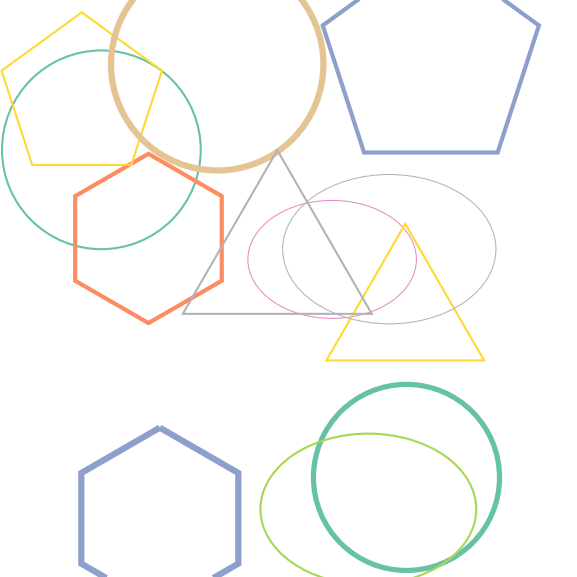[{"shape": "circle", "thickness": 2.5, "radius": 0.81, "center": [0.704, 0.172]}, {"shape": "circle", "thickness": 1, "radius": 0.86, "center": [0.176, 0.74]}, {"shape": "hexagon", "thickness": 2, "radius": 0.73, "center": [0.257, 0.586]}, {"shape": "hexagon", "thickness": 3, "radius": 0.78, "center": [0.277, 0.102]}, {"shape": "pentagon", "thickness": 2, "radius": 0.98, "center": [0.746, 0.894]}, {"shape": "oval", "thickness": 0.5, "radius": 0.73, "center": [0.575, 0.55]}, {"shape": "oval", "thickness": 1, "radius": 0.93, "center": [0.638, 0.117]}, {"shape": "pentagon", "thickness": 1, "radius": 0.73, "center": [0.142, 0.832]}, {"shape": "triangle", "thickness": 1, "radius": 0.79, "center": [0.702, 0.454]}, {"shape": "circle", "thickness": 3, "radius": 0.92, "center": [0.376, 0.888]}, {"shape": "oval", "thickness": 0.5, "radius": 0.92, "center": [0.674, 0.568]}, {"shape": "triangle", "thickness": 1, "radius": 0.94, "center": [0.48, 0.55]}]